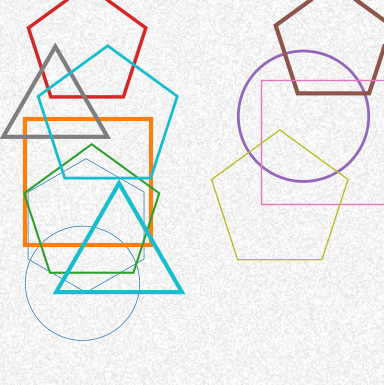[{"shape": "circle", "thickness": 0.5, "radius": 0.74, "center": [0.214, 0.264]}, {"shape": "hexagon", "thickness": 0.5, "radius": 0.87, "center": [0.224, 0.414]}, {"shape": "square", "thickness": 3, "radius": 0.82, "center": [0.228, 0.528]}, {"shape": "pentagon", "thickness": 1.5, "radius": 0.92, "center": [0.238, 0.441]}, {"shape": "pentagon", "thickness": 2.5, "radius": 0.8, "center": [0.226, 0.878]}, {"shape": "circle", "thickness": 2, "radius": 0.85, "center": [0.788, 0.698]}, {"shape": "pentagon", "thickness": 3, "radius": 0.79, "center": [0.866, 0.885]}, {"shape": "square", "thickness": 1, "radius": 0.81, "center": [0.839, 0.631]}, {"shape": "triangle", "thickness": 3, "radius": 0.78, "center": [0.144, 0.723]}, {"shape": "pentagon", "thickness": 1, "radius": 0.93, "center": [0.727, 0.476]}, {"shape": "triangle", "thickness": 3, "radius": 0.94, "center": [0.309, 0.336]}, {"shape": "pentagon", "thickness": 2, "radius": 0.95, "center": [0.28, 0.691]}]